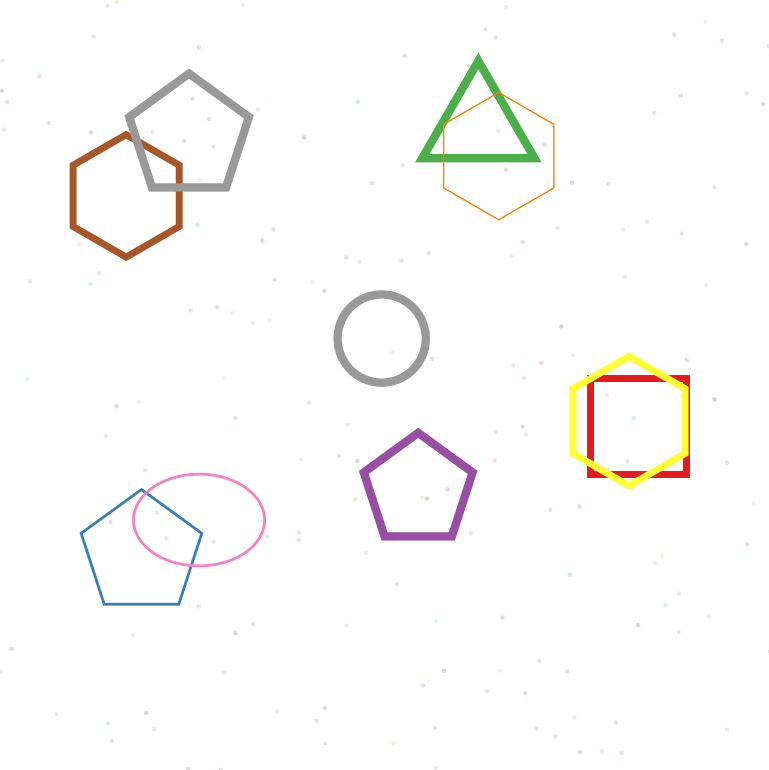[{"shape": "square", "thickness": 2.5, "radius": 0.31, "center": [0.828, 0.447]}, {"shape": "pentagon", "thickness": 1, "radius": 0.41, "center": [0.184, 0.282]}, {"shape": "triangle", "thickness": 3, "radius": 0.42, "center": [0.621, 0.837]}, {"shape": "pentagon", "thickness": 3, "radius": 0.37, "center": [0.543, 0.364]}, {"shape": "hexagon", "thickness": 0.5, "radius": 0.41, "center": [0.648, 0.797]}, {"shape": "hexagon", "thickness": 2.5, "radius": 0.42, "center": [0.817, 0.453]}, {"shape": "hexagon", "thickness": 2.5, "radius": 0.4, "center": [0.164, 0.746]}, {"shape": "oval", "thickness": 1, "radius": 0.43, "center": [0.259, 0.325]}, {"shape": "circle", "thickness": 3, "radius": 0.29, "center": [0.496, 0.56]}, {"shape": "pentagon", "thickness": 3, "radius": 0.41, "center": [0.246, 0.823]}]